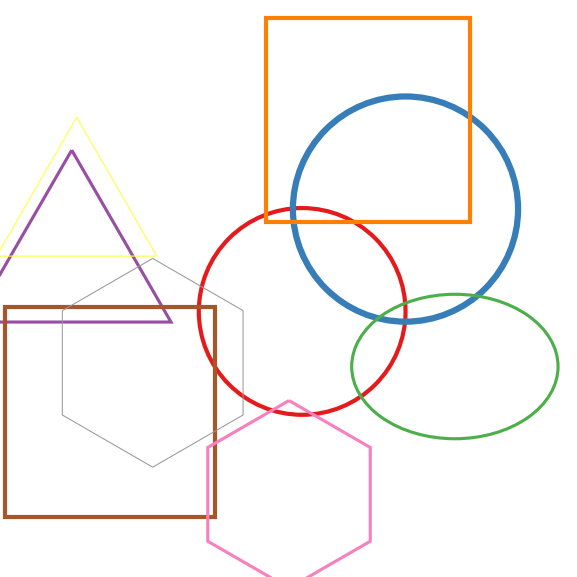[{"shape": "circle", "thickness": 2, "radius": 0.89, "center": [0.523, 0.46]}, {"shape": "circle", "thickness": 3, "radius": 0.97, "center": [0.702, 0.637]}, {"shape": "oval", "thickness": 1.5, "radius": 0.89, "center": [0.788, 0.364]}, {"shape": "triangle", "thickness": 1.5, "radius": 0.99, "center": [0.124, 0.541]}, {"shape": "square", "thickness": 2, "radius": 0.88, "center": [0.638, 0.791]}, {"shape": "triangle", "thickness": 0.5, "radius": 0.8, "center": [0.133, 0.636]}, {"shape": "square", "thickness": 2, "radius": 0.91, "center": [0.19, 0.286]}, {"shape": "hexagon", "thickness": 1.5, "radius": 0.81, "center": [0.5, 0.143]}, {"shape": "hexagon", "thickness": 0.5, "radius": 0.9, "center": [0.264, 0.371]}]